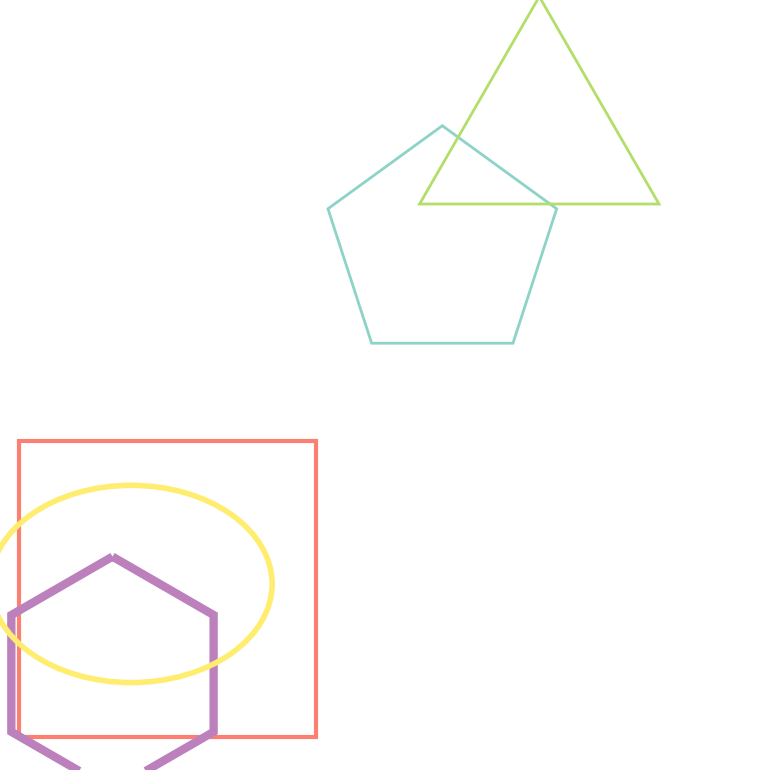[{"shape": "pentagon", "thickness": 1, "radius": 0.78, "center": [0.574, 0.681]}, {"shape": "square", "thickness": 1.5, "radius": 0.96, "center": [0.218, 0.235]}, {"shape": "triangle", "thickness": 1, "radius": 0.9, "center": [0.7, 0.825]}, {"shape": "hexagon", "thickness": 3, "radius": 0.76, "center": [0.146, 0.125]}, {"shape": "oval", "thickness": 2, "radius": 0.91, "center": [0.17, 0.242]}]